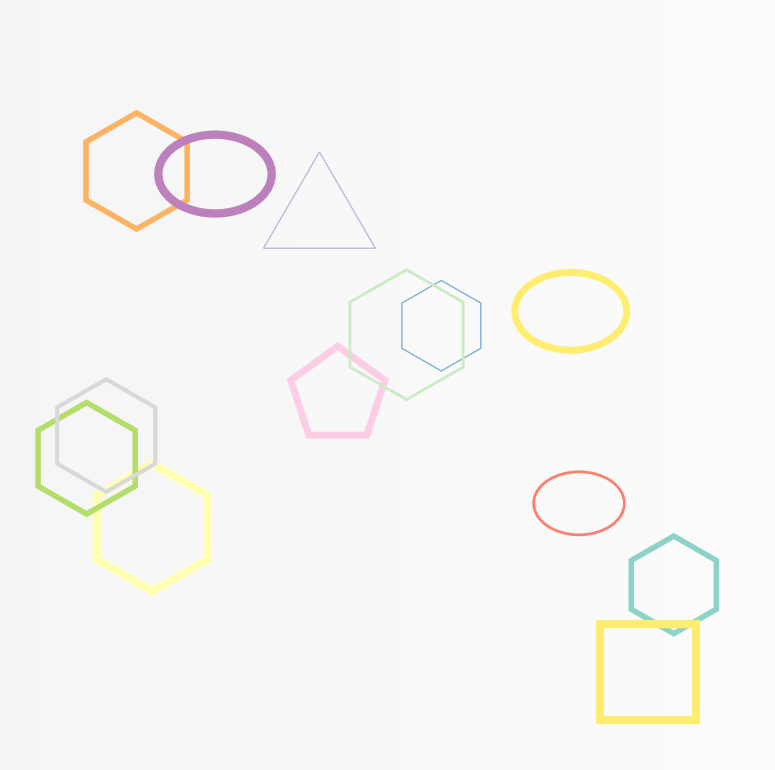[{"shape": "hexagon", "thickness": 2, "radius": 0.32, "center": [0.869, 0.24]}, {"shape": "hexagon", "thickness": 3, "radius": 0.41, "center": [0.197, 0.315]}, {"shape": "triangle", "thickness": 0.5, "radius": 0.42, "center": [0.412, 0.719]}, {"shape": "oval", "thickness": 1, "radius": 0.29, "center": [0.747, 0.346]}, {"shape": "hexagon", "thickness": 0.5, "radius": 0.29, "center": [0.569, 0.577]}, {"shape": "hexagon", "thickness": 2, "radius": 0.38, "center": [0.176, 0.778]}, {"shape": "hexagon", "thickness": 2, "radius": 0.36, "center": [0.112, 0.405]}, {"shape": "pentagon", "thickness": 2.5, "radius": 0.32, "center": [0.436, 0.486]}, {"shape": "hexagon", "thickness": 1.5, "radius": 0.37, "center": [0.137, 0.434]}, {"shape": "oval", "thickness": 3, "radius": 0.37, "center": [0.277, 0.774]}, {"shape": "hexagon", "thickness": 1, "radius": 0.42, "center": [0.525, 0.565]}, {"shape": "oval", "thickness": 2.5, "radius": 0.36, "center": [0.736, 0.596]}, {"shape": "square", "thickness": 3, "radius": 0.31, "center": [0.836, 0.128]}]